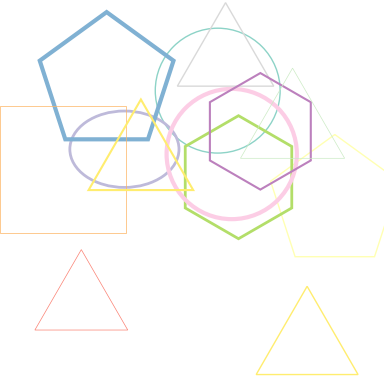[{"shape": "circle", "thickness": 1, "radius": 0.81, "center": [0.565, 0.765]}, {"shape": "pentagon", "thickness": 1, "radius": 0.88, "center": [0.87, 0.475]}, {"shape": "oval", "thickness": 2, "radius": 0.71, "center": [0.323, 0.612]}, {"shape": "triangle", "thickness": 0.5, "radius": 0.7, "center": [0.211, 0.212]}, {"shape": "pentagon", "thickness": 3, "radius": 0.91, "center": [0.277, 0.786]}, {"shape": "square", "thickness": 0.5, "radius": 0.82, "center": [0.164, 0.559]}, {"shape": "hexagon", "thickness": 2, "radius": 0.8, "center": [0.62, 0.54]}, {"shape": "circle", "thickness": 3, "radius": 0.85, "center": [0.602, 0.6]}, {"shape": "triangle", "thickness": 1, "radius": 0.72, "center": [0.586, 0.848]}, {"shape": "hexagon", "thickness": 1.5, "radius": 0.76, "center": [0.676, 0.659]}, {"shape": "triangle", "thickness": 0.5, "radius": 0.78, "center": [0.76, 0.667]}, {"shape": "triangle", "thickness": 1.5, "radius": 0.78, "center": [0.366, 0.585]}, {"shape": "triangle", "thickness": 1, "radius": 0.76, "center": [0.798, 0.104]}]